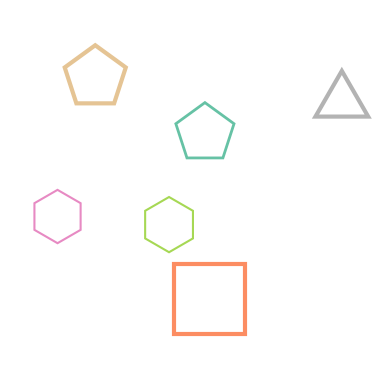[{"shape": "pentagon", "thickness": 2, "radius": 0.4, "center": [0.532, 0.654]}, {"shape": "square", "thickness": 3, "radius": 0.46, "center": [0.544, 0.223]}, {"shape": "hexagon", "thickness": 1.5, "radius": 0.35, "center": [0.149, 0.438]}, {"shape": "hexagon", "thickness": 1.5, "radius": 0.36, "center": [0.439, 0.417]}, {"shape": "pentagon", "thickness": 3, "radius": 0.42, "center": [0.247, 0.799]}, {"shape": "triangle", "thickness": 3, "radius": 0.4, "center": [0.888, 0.737]}]